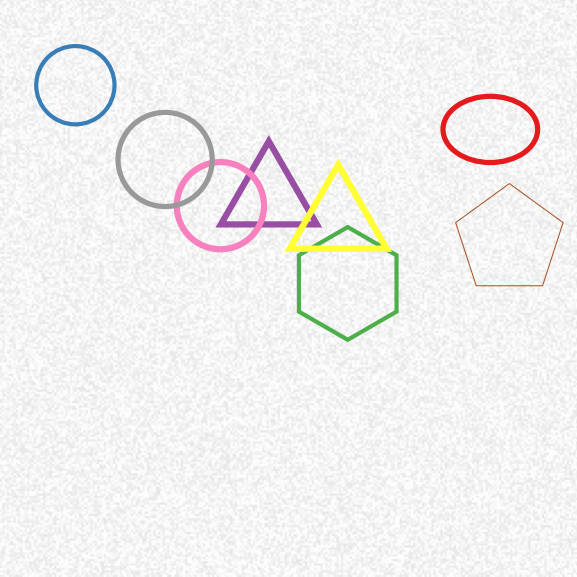[{"shape": "oval", "thickness": 2.5, "radius": 0.41, "center": [0.849, 0.775]}, {"shape": "circle", "thickness": 2, "radius": 0.34, "center": [0.131, 0.852]}, {"shape": "hexagon", "thickness": 2, "radius": 0.49, "center": [0.602, 0.508]}, {"shape": "triangle", "thickness": 3, "radius": 0.48, "center": [0.466, 0.659]}, {"shape": "triangle", "thickness": 3, "radius": 0.48, "center": [0.586, 0.617]}, {"shape": "pentagon", "thickness": 0.5, "radius": 0.49, "center": [0.882, 0.583]}, {"shape": "circle", "thickness": 3, "radius": 0.38, "center": [0.382, 0.643]}, {"shape": "circle", "thickness": 2.5, "radius": 0.41, "center": [0.286, 0.723]}]